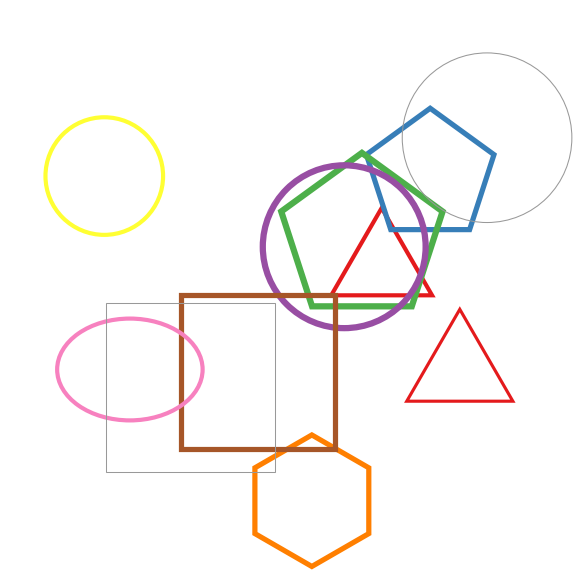[{"shape": "triangle", "thickness": 1.5, "radius": 0.53, "center": [0.796, 0.357]}, {"shape": "triangle", "thickness": 2, "radius": 0.5, "center": [0.661, 0.538]}, {"shape": "pentagon", "thickness": 2.5, "radius": 0.58, "center": [0.745, 0.695]}, {"shape": "pentagon", "thickness": 3, "radius": 0.73, "center": [0.627, 0.588]}, {"shape": "circle", "thickness": 3, "radius": 0.7, "center": [0.596, 0.572]}, {"shape": "hexagon", "thickness": 2.5, "radius": 0.57, "center": [0.54, 0.132]}, {"shape": "circle", "thickness": 2, "radius": 0.51, "center": [0.181, 0.694]}, {"shape": "square", "thickness": 2.5, "radius": 0.67, "center": [0.446, 0.354]}, {"shape": "oval", "thickness": 2, "radius": 0.63, "center": [0.225, 0.359]}, {"shape": "circle", "thickness": 0.5, "radius": 0.73, "center": [0.843, 0.761]}, {"shape": "square", "thickness": 0.5, "radius": 0.73, "center": [0.33, 0.328]}]